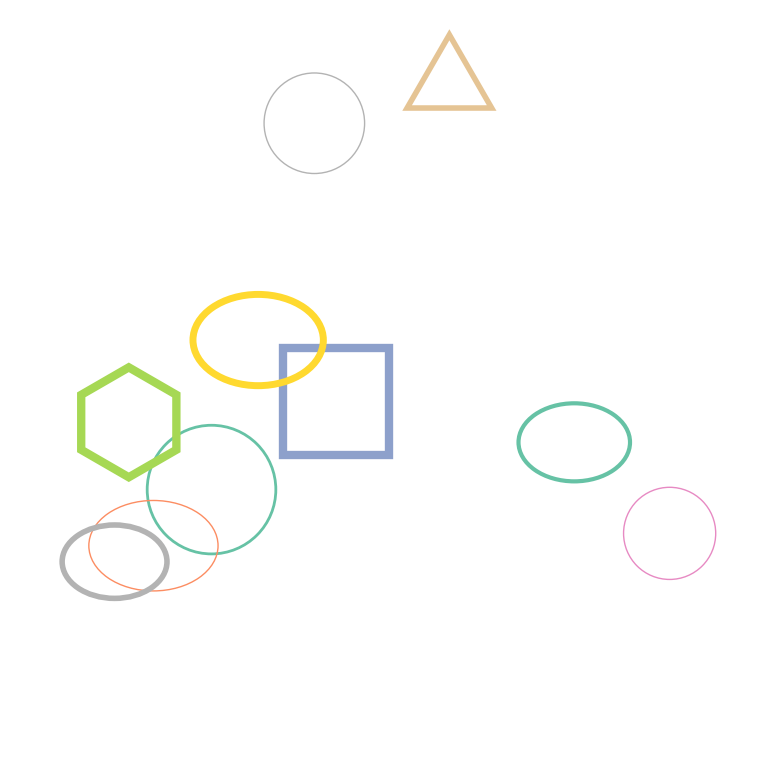[{"shape": "oval", "thickness": 1.5, "radius": 0.36, "center": [0.746, 0.426]}, {"shape": "circle", "thickness": 1, "radius": 0.42, "center": [0.275, 0.364]}, {"shape": "oval", "thickness": 0.5, "radius": 0.42, "center": [0.199, 0.291]}, {"shape": "square", "thickness": 3, "radius": 0.35, "center": [0.436, 0.479]}, {"shape": "circle", "thickness": 0.5, "radius": 0.3, "center": [0.87, 0.307]}, {"shape": "hexagon", "thickness": 3, "radius": 0.36, "center": [0.167, 0.452]}, {"shape": "oval", "thickness": 2.5, "radius": 0.42, "center": [0.335, 0.558]}, {"shape": "triangle", "thickness": 2, "radius": 0.32, "center": [0.584, 0.891]}, {"shape": "oval", "thickness": 2, "radius": 0.34, "center": [0.149, 0.271]}, {"shape": "circle", "thickness": 0.5, "radius": 0.33, "center": [0.408, 0.84]}]